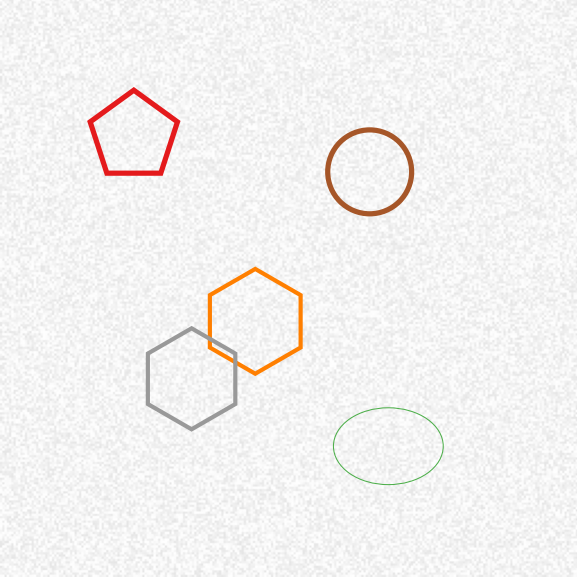[{"shape": "pentagon", "thickness": 2.5, "radius": 0.4, "center": [0.232, 0.764]}, {"shape": "oval", "thickness": 0.5, "radius": 0.48, "center": [0.672, 0.226]}, {"shape": "hexagon", "thickness": 2, "radius": 0.45, "center": [0.442, 0.443]}, {"shape": "circle", "thickness": 2.5, "radius": 0.36, "center": [0.64, 0.702]}, {"shape": "hexagon", "thickness": 2, "radius": 0.44, "center": [0.332, 0.343]}]